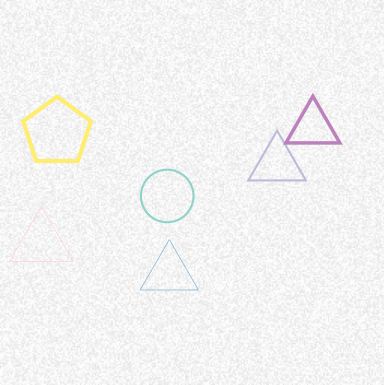[{"shape": "circle", "thickness": 1.5, "radius": 0.34, "center": [0.434, 0.491]}, {"shape": "triangle", "thickness": 1.5, "radius": 0.43, "center": [0.72, 0.575]}, {"shape": "triangle", "thickness": 0.5, "radius": 0.44, "center": [0.44, 0.291]}, {"shape": "triangle", "thickness": 0.5, "radius": 0.48, "center": [0.107, 0.369]}, {"shape": "triangle", "thickness": 2.5, "radius": 0.4, "center": [0.813, 0.669]}, {"shape": "pentagon", "thickness": 3, "radius": 0.46, "center": [0.148, 0.657]}]